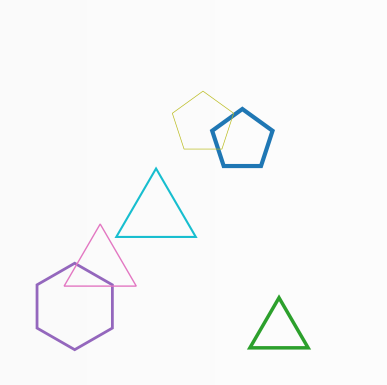[{"shape": "pentagon", "thickness": 3, "radius": 0.41, "center": [0.625, 0.635]}, {"shape": "triangle", "thickness": 2.5, "radius": 0.43, "center": [0.72, 0.14]}, {"shape": "hexagon", "thickness": 2, "radius": 0.56, "center": [0.193, 0.204]}, {"shape": "triangle", "thickness": 1, "radius": 0.54, "center": [0.259, 0.311]}, {"shape": "pentagon", "thickness": 0.5, "radius": 0.42, "center": [0.524, 0.68]}, {"shape": "triangle", "thickness": 1.5, "radius": 0.59, "center": [0.403, 0.444]}]